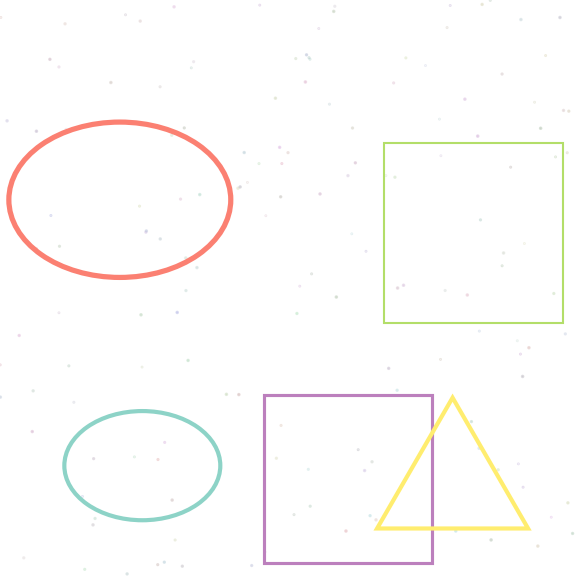[{"shape": "oval", "thickness": 2, "radius": 0.68, "center": [0.246, 0.193]}, {"shape": "oval", "thickness": 2.5, "radius": 0.96, "center": [0.207, 0.653]}, {"shape": "square", "thickness": 1, "radius": 0.78, "center": [0.82, 0.595]}, {"shape": "square", "thickness": 1.5, "radius": 0.73, "center": [0.603, 0.17]}, {"shape": "triangle", "thickness": 2, "radius": 0.75, "center": [0.784, 0.16]}]